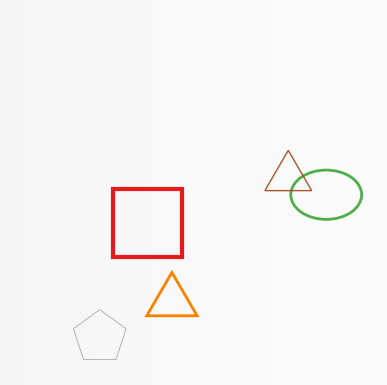[{"shape": "square", "thickness": 3, "radius": 0.44, "center": [0.381, 0.421]}, {"shape": "oval", "thickness": 2, "radius": 0.46, "center": [0.842, 0.494]}, {"shape": "triangle", "thickness": 2, "radius": 0.38, "center": [0.444, 0.217]}, {"shape": "triangle", "thickness": 1, "radius": 0.35, "center": [0.744, 0.54]}, {"shape": "pentagon", "thickness": 0.5, "radius": 0.36, "center": [0.257, 0.124]}]